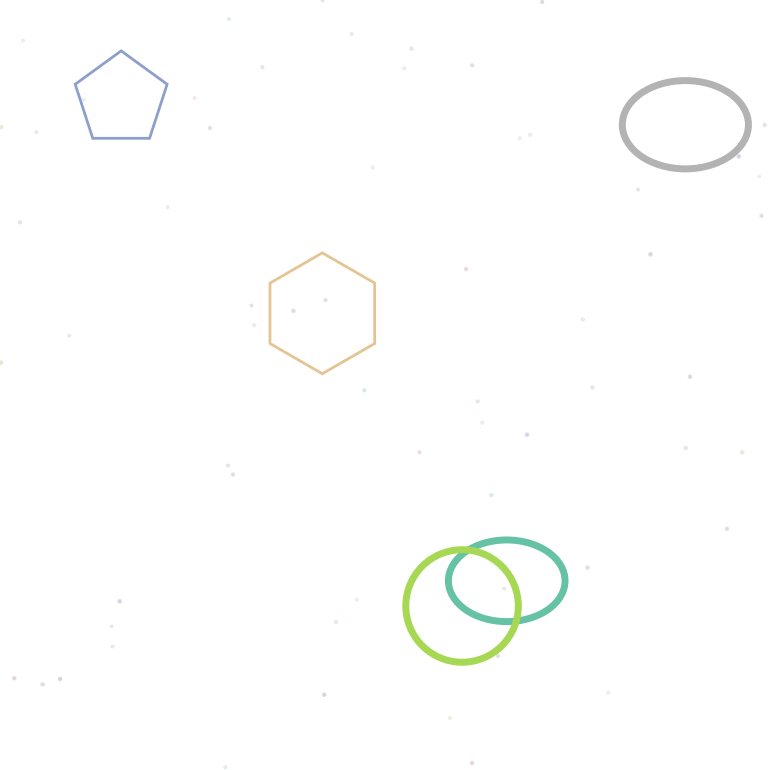[{"shape": "oval", "thickness": 2.5, "radius": 0.38, "center": [0.658, 0.246]}, {"shape": "pentagon", "thickness": 1, "radius": 0.31, "center": [0.157, 0.871]}, {"shape": "circle", "thickness": 2.5, "radius": 0.37, "center": [0.6, 0.213]}, {"shape": "hexagon", "thickness": 1, "radius": 0.39, "center": [0.419, 0.593]}, {"shape": "oval", "thickness": 2.5, "radius": 0.41, "center": [0.89, 0.838]}]